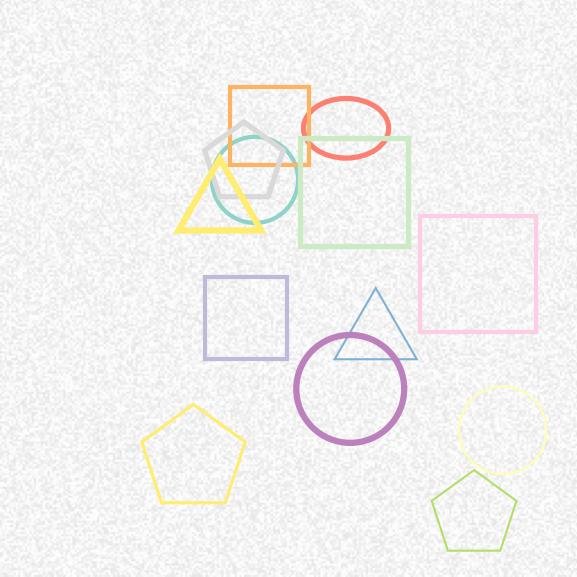[{"shape": "circle", "thickness": 2, "radius": 0.37, "center": [0.441, 0.688]}, {"shape": "circle", "thickness": 1, "radius": 0.38, "center": [0.871, 0.254]}, {"shape": "square", "thickness": 2, "radius": 0.36, "center": [0.426, 0.449]}, {"shape": "oval", "thickness": 2.5, "radius": 0.37, "center": [0.599, 0.777]}, {"shape": "triangle", "thickness": 1, "radius": 0.41, "center": [0.651, 0.418]}, {"shape": "square", "thickness": 2, "radius": 0.34, "center": [0.467, 0.781]}, {"shape": "pentagon", "thickness": 1, "radius": 0.39, "center": [0.821, 0.108]}, {"shape": "square", "thickness": 2, "radius": 0.5, "center": [0.827, 0.524]}, {"shape": "pentagon", "thickness": 2.5, "radius": 0.36, "center": [0.422, 0.716]}, {"shape": "circle", "thickness": 3, "radius": 0.47, "center": [0.607, 0.326]}, {"shape": "square", "thickness": 2.5, "radius": 0.47, "center": [0.613, 0.667]}, {"shape": "pentagon", "thickness": 1.5, "radius": 0.47, "center": [0.335, 0.205]}, {"shape": "triangle", "thickness": 3, "radius": 0.41, "center": [0.381, 0.641]}]